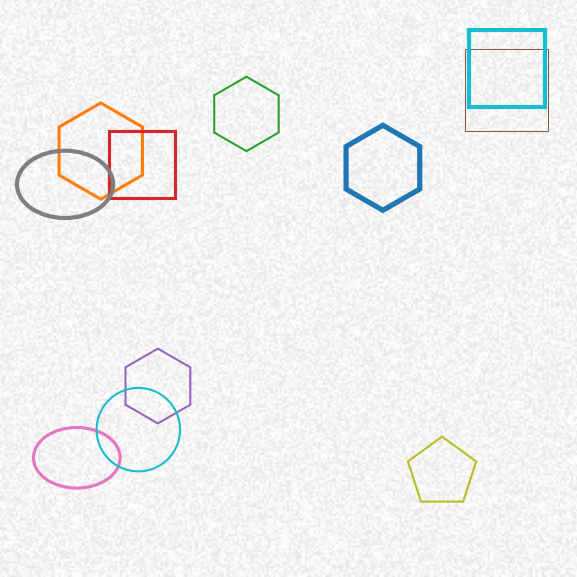[{"shape": "hexagon", "thickness": 2.5, "radius": 0.37, "center": [0.663, 0.709]}, {"shape": "hexagon", "thickness": 1.5, "radius": 0.42, "center": [0.174, 0.738]}, {"shape": "hexagon", "thickness": 1, "radius": 0.32, "center": [0.427, 0.802]}, {"shape": "square", "thickness": 1.5, "radius": 0.29, "center": [0.245, 0.714]}, {"shape": "hexagon", "thickness": 1, "radius": 0.32, "center": [0.273, 0.331]}, {"shape": "square", "thickness": 0.5, "radius": 0.36, "center": [0.877, 0.843]}, {"shape": "oval", "thickness": 1.5, "radius": 0.37, "center": [0.133, 0.206]}, {"shape": "oval", "thickness": 2, "radius": 0.42, "center": [0.113, 0.68]}, {"shape": "pentagon", "thickness": 1, "radius": 0.31, "center": [0.765, 0.181]}, {"shape": "square", "thickness": 2, "radius": 0.33, "center": [0.878, 0.881]}, {"shape": "circle", "thickness": 1, "radius": 0.36, "center": [0.24, 0.255]}]